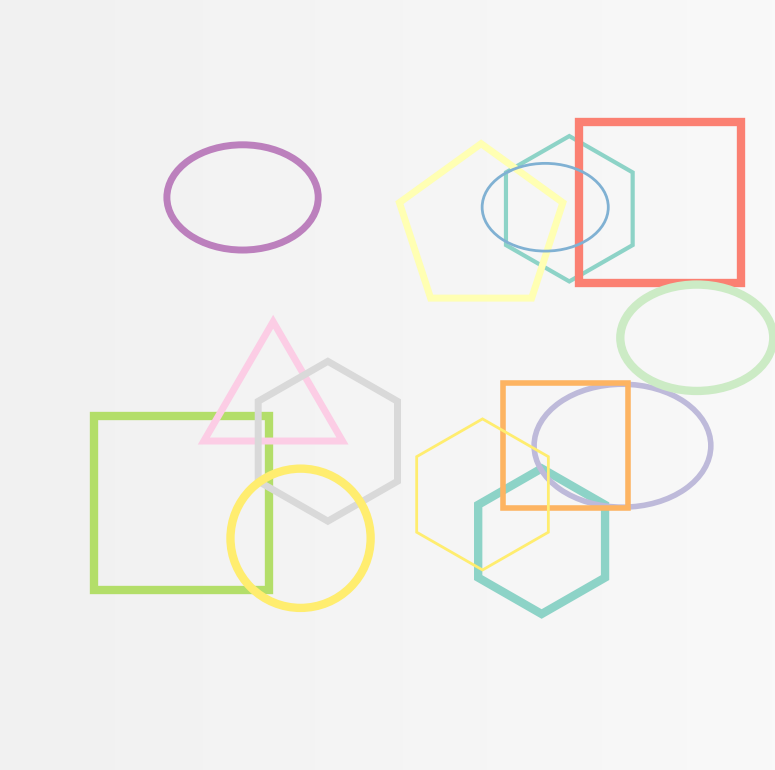[{"shape": "hexagon", "thickness": 3, "radius": 0.47, "center": [0.699, 0.297]}, {"shape": "hexagon", "thickness": 1.5, "radius": 0.47, "center": [0.735, 0.729]}, {"shape": "pentagon", "thickness": 2.5, "radius": 0.55, "center": [0.621, 0.703]}, {"shape": "oval", "thickness": 2, "radius": 0.57, "center": [0.803, 0.421]}, {"shape": "square", "thickness": 3, "radius": 0.52, "center": [0.852, 0.737]}, {"shape": "oval", "thickness": 1, "radius": 0.41, "center": [0.703, 0.731]}, {"shape": "square", "thickness": 2, "radius": 0.4, "center": [0.73, 0.422]}, {"shape": "square", "thickness": 3, "radius": 0.56, "center": [0.234, 0.347]}, {"shape": "triangle", "thickness": 2.5, "radius": 0.52, "center": [0.352, 0.479]}, {"shape": "hexagon", "thickness": 2.5, "radius": 0.52, "center": [0.423, 0.427]}, {"shape": "oval", "thickness": 2.5, "radius": 0.49, "center": [0.313, 0.744]}, {"shape": "oval", "thickness": 3, "radius": 0.49, "center": [0.899, 0.561]}, {"shape": "circle", "thickness": 3, "radius": 0.45, "center": [0.388, 0.301]}, {"shape": "hexagon", "thickness": 1, "radius": 0.49, "center": [0.623, 0.358]}]